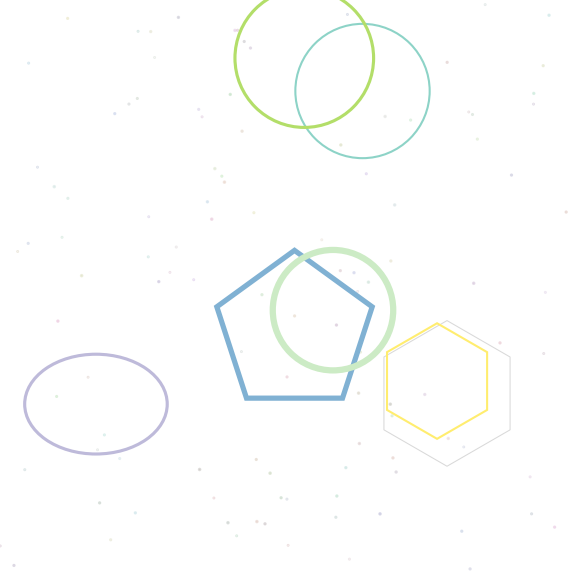[{"shape": "circle", "thickness": 1, "radius": 0.58, "center": [0.628, 0.842]}, {"shape": "oval", "thickness": 1.5, "radius": 0.62, "center": [0.166, 0.299]}, {"shape": "pentagon", "thickness": 2.5, "radius": 0.71, "center": [0.51, 0.424]}, {"shape": "circle", "thickness": 1.5, "radius": 0.6, "center": [0.527, 0.899]}, {"shape": "hexagon", "thickness": 0.5, "radius": 0.63, "center": [0.774, 0.318]}, {"shape": "circle", "thickness": 3, "radius": 0.52, "center": [0.577, 0.462]}, {"shape": "hexagon", "thickness": 1, "radius": 0.5, "center": [0.757, 0.339]}]